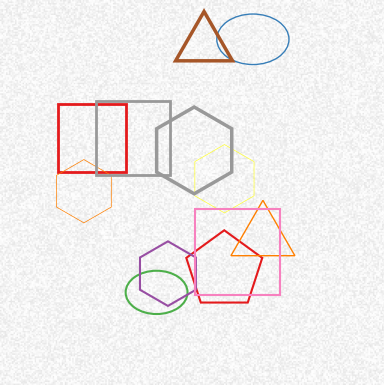[{"shape": "pentagon", "thickness": 1.5, "radius": 0.52, "center": [0.583, 0.298]}, {"shape": "square", "thickness": 2, "radius": 0.44, "center": [0.239, 0.641]}, {"shape": "oval", "thickness": 1, "radius": 0.47, "center": [0.657, 0.898]}, {"shape": "oval", "thickness": 1.5, "radius": 0.4, "center": [0.407, 0.241]}, {"shape": "hexagon", "thickness": 1.5, "radius": 0.42, "center": [0.436, 0.289]}, {"shape": "triangle", "thickness": 1, "radius": 0.48, "center": [0.683, 0.384]}, {"shape": "hexagon", "thickness": 0.5, "radius": 0.41, "center": [0.218, 0.503]}, {"shape": "hexagon", "thickness": 0.5, "radius": 0.44, "center": [0.583, 0.536]}, {"shape": "triangle", "thickness": 2.5, "radius": 0.43, "center": [0.53, 0.885]}, {"shape": "square", "thickness": 1.5, "radius": 0.55, "center": [0.617, 0.345]}, {"shape": "square", "thickness": 2, "radius": 0.48, "center": [0.346, 0.642]}, {"shape": "hexagon", "thickness": 2.5, "radius": 0.56, "center": [0.504, 0.609]}]